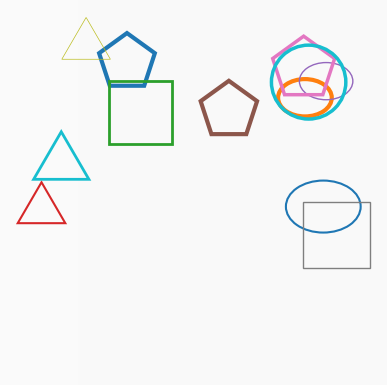[{"shape": "pentagon", "thickness": 3, "radius": 0.38, "center": [0.328, 0.838]}, {"shape": "oval", "thickness": 1.5, "radius": 0.48, "center": [0.834, 0.463]}, {"shape": "oval", "thickness": 3, "radius": 0.35, "center": [0.787, 0.746]}, {"shape": "square", "thickness": 2, "radius": 0.41, "center": [0.363, 0.708]}, {"shape": "triangle", "thickness": 1.5, "radius": 0.35, "center": [0.107, 0.456]}, {"shape": "oval", "thickness": 1, "radius": 0.34, "center": [0.842, 0.789]}, {"shape": "pentagon", "thickness": 3, "radius": 0.38, "center": [0.591, 0.714]}, {"shape": "pentagon", "thickness": 2.5, "radius": 0.42, "center": [0.784, 0.822]}, {"shape": "square", "thickness": 1, "radius": 0.43, "center": [0.868, 0.389]}, {"shape": "triangle", "thickness": 0.5, "radius": 0.36, "center": [0.222, 0.882]}, {"shape": "circle", "thickness": 2.5, "radius": 0.48, "center": [0.796, 0.787]}, {"shape": "triangle", "thickness": 2, "radius": 0.41, "center": [0.158, 0.575]}]